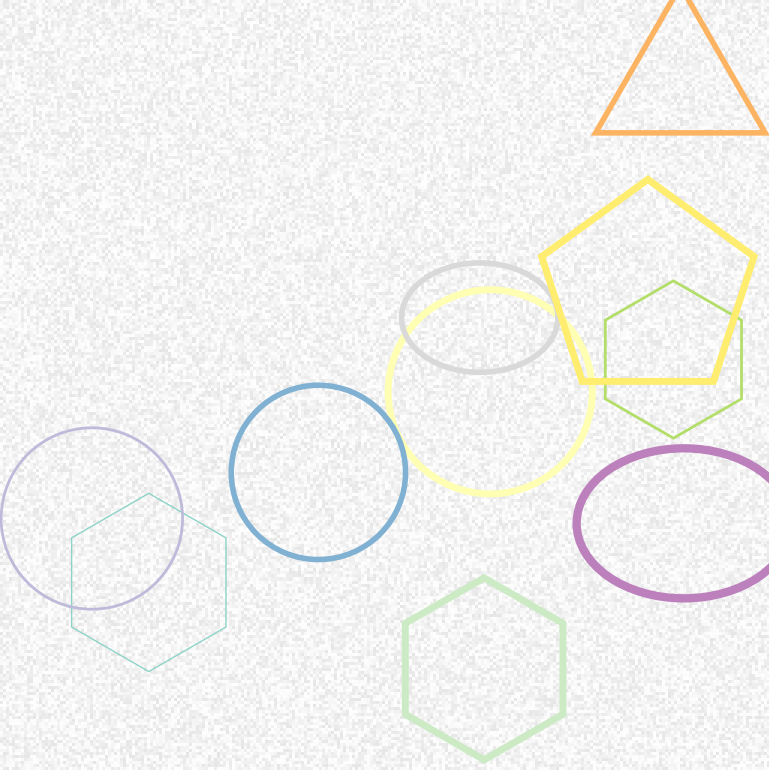[{"shape": "hexagon", "thickness": 0.5, "radius": 0.58, "center": [0.193, 0.244]}, {"shape": "circle", "thickness": 2.5, "radius": 0.66, "center": [0.637, 0.491]}, {"shape": "circle", "thickness": 1, "radius": 0.59, "center": [0.119, 0.327]}, {"shape": "circle", "thickness": 2, "radius": 0.57, "center": [0.413, 0.386]}, {"shape": "triangle", "thickness": 2, "radius": 0.64, "center": [0.884, 0.891]}, {"shape": "hexagon", "thickness": 1, "radius": 0.51, "center": [0.875, 0.533]}, {"shape": "oval", "thickness": 2, "radius": 0.51, "center": [0.623, 0.588]}, {"shape": "oval", "thickness": 3, "radius": 0.7, "center": [0.888, 0.32]}, {"shape": "hexagon", "thickness": 2.5, "radius": 0.59, "center": [0.629, 0.131]}, {"shape": "pentagon", "thickness": 2.5, "radius": 0.73, "center": [0.841, 0.622]}]